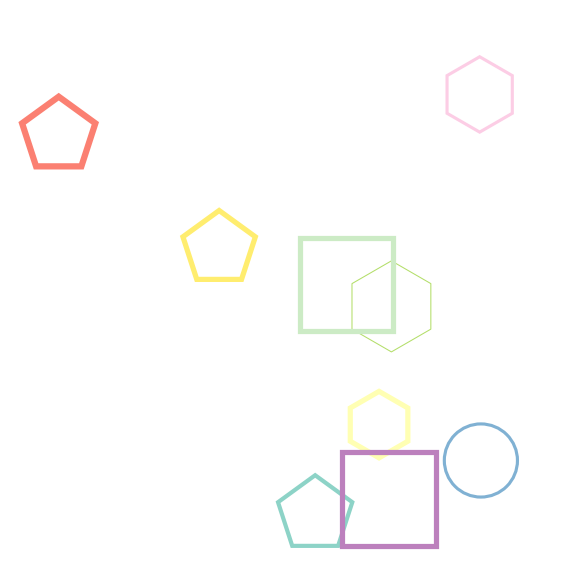[{"shape": "pentagon", "thickness": 2, "radius": 0.34, "center": [0.546, 0.109]}, {"shape": "hexagon", "thickness": 2.5, "radius": 0.29, "center": [0.656, 0.264]}, {"shape": "pentagon", "thickness": 3, "radius": 0.33, "center": [0.102, 0.765]}, {"shape": "circle", "thickness": 1.5, "radius": 0.32, "center": [0.833, 0.202]}, {"shape": "hexagon", "thickness": 0.5, "radius": 0.39, "center": [0.678, 0.469]}, {"shape": "hexagon", "thickness": 1.5, "radius": 0.33, "center": [0.831, 0.836]}, {"shape": "square", "thickness": 2.5, "radius": 0.41, "center": [0.674, 0.135]}, {"shape": "square", "thickness": 2.5, "radius": 0.4, "center": [0.6, 0.506]}, {"shape": "pentagon", "thickness": 2.5, "radius": 0.33, "center": [0.379, 0.569]}]